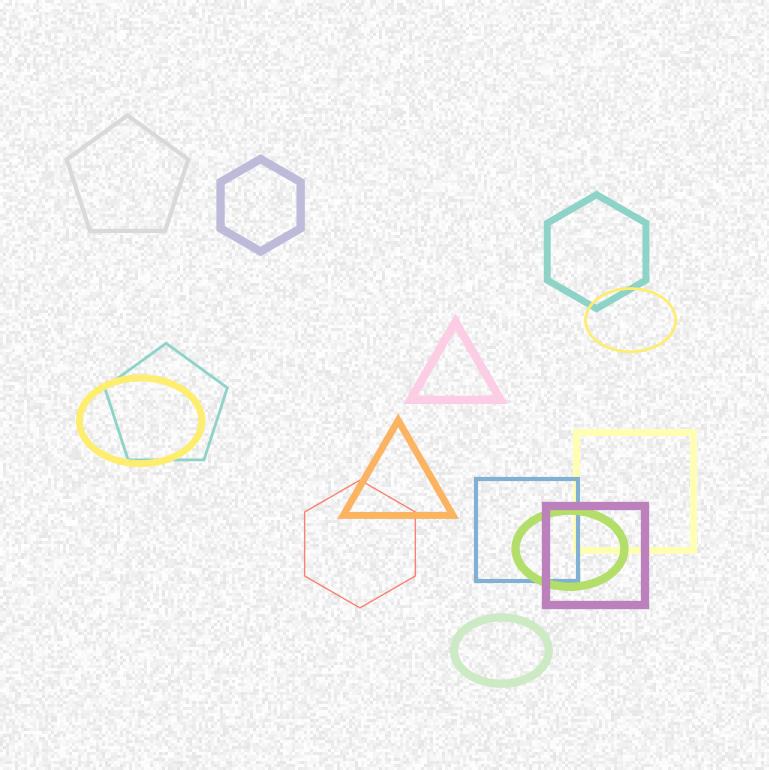[{"shape": "pentagon", "thickness": 1, "radius": 0.42, "center": [0.216, 0.47]}, {"shape": "hexagon", "thickness": 2.5, "radius": 0.37, "center": [0.775, 0.673]}, {"shape": "square", "thickness": 2.5, "radius": 0.38, "center": [0.824, 0.362]}, {"shape": "hexagon", "thickness": 3, "radius": 0.3, "center": [0.338, 0.733]}, {"shape": "hexagon", "thickness": 0.5, "radius": 0.42, "center": [0.468, 0.294]}, {"shape": "square", "thickness": 1.5, "radius": 0.33, "center": [0.684, 0.312]}, {"shape": "triangle", "thickness": 2.5, "radius": 0.41, "center": [0.517, 0.372]}, {"shape": "oval", "thickness": 3, "radius": 0.35, "center": [0.74, 0.287]}, {"shape": "triangle", "thickness": 3, "radius": 0.34, "center": [0.592, 0.515]}, {"shape": "pentagon", "thickness": 1.5, "radius": 0.42, "center": [0.166, 0.767]}, {"shape": "square", "thickness": 3, "radius": 0.32, "center": [0.774, 0.278]}, {"shape": "oval", "thickness": 3, "radius": 0.31, "center": [0.651, 0.155]}, {"shape": "oval", "thickness": 1, "radius": 0.29, "center": [0.819, 0.584]}, {"shape": "oval", "thickness": 2.5, "radius": 0.4, "center": [0.183, 0.454]}]